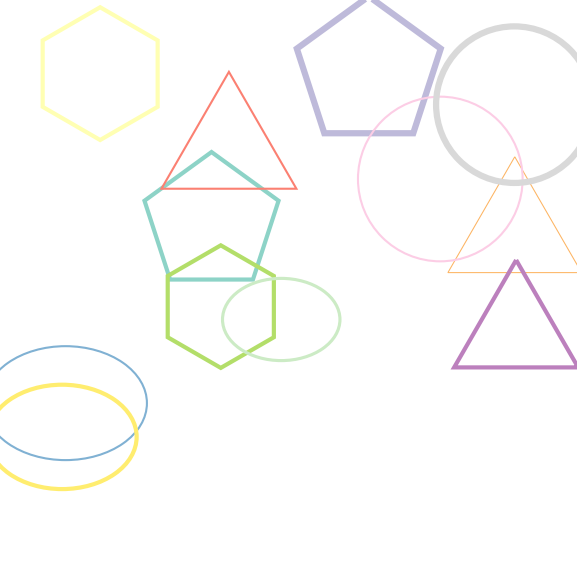[{"shape": "pentagon", "thickness": 2, "radius": 0.61, "center": [0.366, 0.614]}, {"shape": "hexagon", "thickness": 2, "radius": 0.57, "center": [0.173, 0.872]}, {"shape": "pentagon", "thickness": 3, "radius": 0.66, "center": [0.639, 0.874]}, {"shape": "triangle", "thickness": 1, "radius": 0.67, "center": [0.396, 0.74]}, {"shape": "oval", "thickness": 1, "radius": 0.7, "center": [0.113, 0.301]}, {"shape": "triangle", "thickness": 0.5, "radius": 0.67, "center": [0.891, 0.594]}, {"shape": "hexagon", "thickness": 2, "radius": 0.53, "center": [0.382, 0.468]}, {"shape": "circle", "thickness": 1, "radius": 0.71, "center": [0.762, 0.689]}, {"shape": "circle", "thickness": 3, "radius": 0.68, "center": [0.891, 0.818]}, {"shape": "triangle", "thickness": 2, "radius": 0.62, "center": [0.894, 0.425]}, {"shape": "oval", "thickness": 1.5, "radius": 0.51, "center": [0.487, 0.446]}, {"shape": "oval", "thickness": 2, "radius": 0.65, "center": [0.108, 0.243]}]